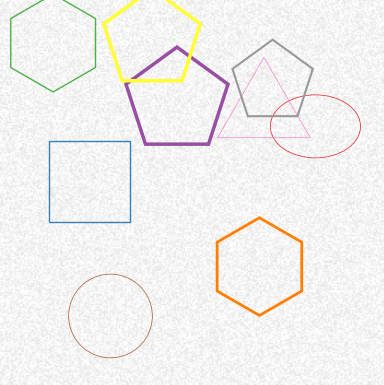[{"shape": "oval", "thickness": 0.5, "radius": 0.59, "center": [0.819, 0.672]}, {"shape": "square", "thickness": 1, "radius": 0.53, "center": [0.232, 0.528]}, {"shape": "hexagon", "thickness": 1, "radius": 0.64, "center": [0.138, 0.888]}, {"shape": "pentagon", "thickness": 2.5, "radius": 0.7, "center": [0.46, 0.738]}, {"shape": "hexagon", "thickness": 2, "radius": 0.63, "center": [0.674, 0.308]}, {"shape": "pentagon", "thickness": 2.5, "radius": 0.66, "center": [0.395, 0.897]}, {"shape": "circle", "thickness": 0.5, "radius": 0.54, "center": [0.287, 0.179]}, {"shape": "triangle", "thickness": 0.5, "radius": 0.7, "center": [0.686, 0.712]}, {"shape": "pentagon", "thickness": 1.5, "radius": 0.55, "center": [0.708, 0.787]}]